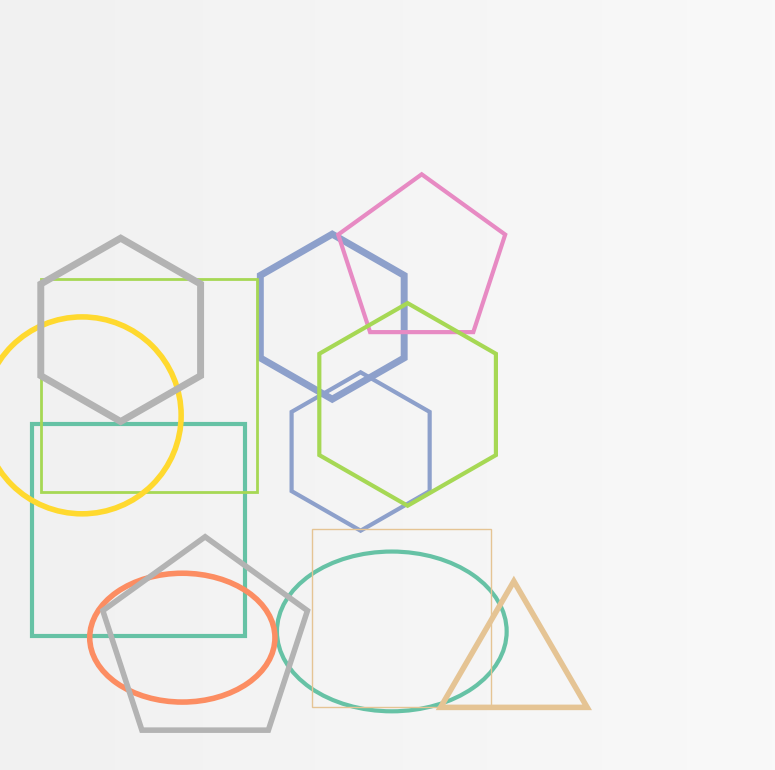[{"shape": "oval", "thickness": 1.5, "radius": 0.74, "center": [0.506, 0.18]}, {"shape": "square", "thickness": 1.5, "radius": 0.69, "center": [0.179, 0.312]}, {"shape": "oval", "thickness": 2, "radius": 0.6, "center": [0.235, 0.172]}, {"shape": "hexagon", "thickness": 2.5, "radius": 0.54, "center": [0.429, 0.589]}, {"shape": "hexagon", "thickness": 1.5, "radius": 0.51, "center": [0.465, 0.414]}, {"shape": "pentagon", "thickness": 1.5, "radius": 0.57, "center": [0.544, 0.66]}, {"shape": "square", "thickness": 1, "radius": 0.69, "center": [0.192, 0.499]}, {"shape": "hexagon", "thickness": 1.5, "radius": 0.66, "center": [0.526, 0.475]}, {"shape": "circle", "thickness": 2, "radius": 0.64, "center": [0.106, 0.461]}, {"shape": "triangle", "thickness": 2, "radius": 0.55, "center": [0.663, 0.136]}, {"shape": "square", "thickness": 0.5, "radius": 0.58, "center": [0.518, 0.198]}, {"shape": "hexagon", "thickness": 2.5, "radius": 0.6, "center": [0.156, 0.572]}, {"shape": "pentagon", "thickness": 2, "radius": 0.69, "center": [0.265, 0.164]}]